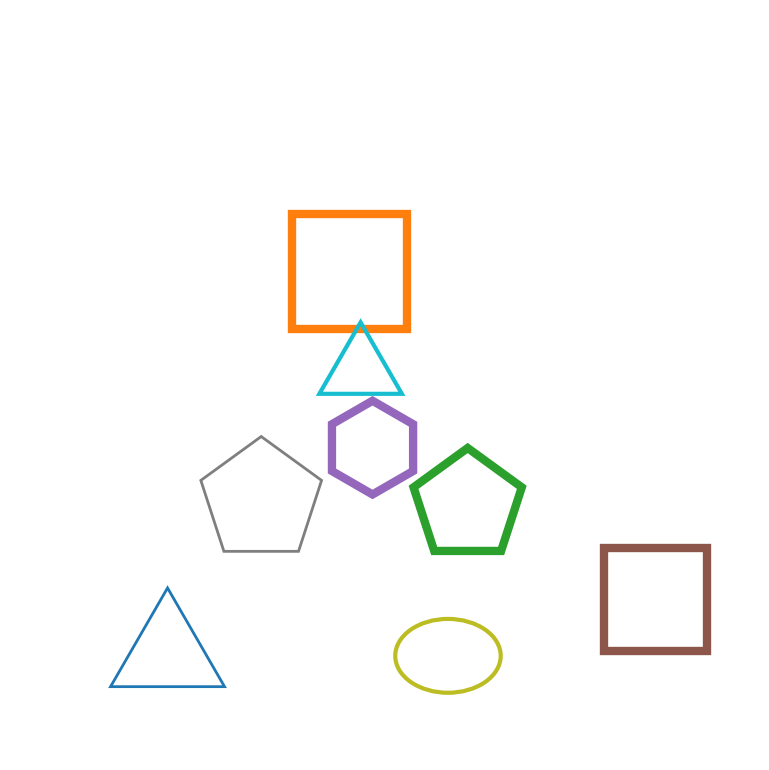[{"shape": "triangle", "thickness": 1, "radius": 0.43, "center": [0.218, 0.151]}, {"shape": "square", "thickness": 3, "radius": 0.37, "center": [0.454, 0.648]}, {"shape": "pentagon", "thickness": 3, "radius": 0.37, "center": [0.607, 0.344]}, {"shape": "hexagon", "thickness": 3, "radius": 0.3, "center": [0.484, 0.419]}, {"shape": "square", "thickness": 3, "radius": 0.33, "center": [0.852, 0.222]}, {"shape": "pentagon", "thickness": 1, "radius": 0.41, "center": [0.339, 0.351]}, {"shape": "oval", "thickness": 1.5, "radius": 0.34, "center": [0.582, 0.148]}, {"shape": "triangle", "thickness": 1.5, "radius": 0.31, "center": [0.468, 0.519]}]